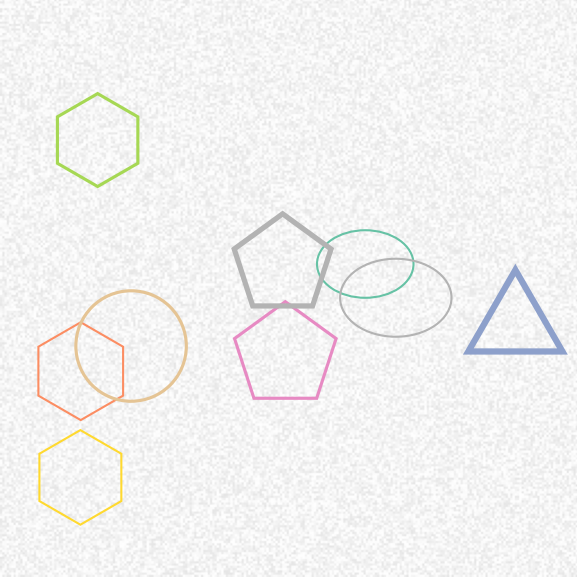[{"shape": "oval", "thickness": 1, "radius": 0.42, "center": [0.632, 0.542]}, {"shape": "hexagon", "thickness": 1, "radius": 0.42, "center": [0.14, 0.356]}, {"shape": "triangle", "thickness": 3, "radius": 0.47, "center": [0.892, 0.438]}, {"shape": "pentagon", "thickness": 1.5, "radius": 0.46, "center": [0.494, 0.384]}, {"shape": "hexagon", "thickness": 1.5, "radius": 0.4, "center": [0.169, 0.757]}, {"shape": "hexagon", "thickness": 1, "radius": 0.41, "center": [0.139, 0.172]}, {"shape": "circle", "thickness": 1.5, "radius": 0.48, "center": [0.227, 0.4]}, {"shape": "pentagon", "thickness": 2.5, "radius": 0.44, "center": [0.489, 0.541]}, {"shape": "oval", "thickness": 1, "radius": 0.48, "center": [0.685, 0.484]}]